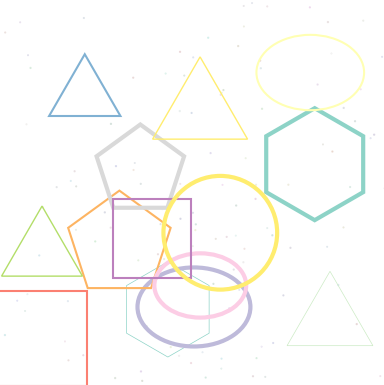[{"shape": "hexagon", "thickness": 0.5, "radius": 0.62, "center": [0.436, 0.196]}, {"shape": "hexagon", "thickness": 3, "radius": 0.73, "center": [0.817, 0.574]}, {"shape": "oval", "thickness": 1.5, "radius": 0.7, "center": [0.806, 0.812]}, {"shape": "oval", "thickness": 3, "radius": 0.73, "center": [0.504, 0.203]}, {"shape": "square", "thickness": 1.5, "radius": 0.62, "center": [0.102, 0.121]}, {"shape": "triangle", "thickness": 1.5, "radius": 0.53, "center": [0.22, 0.752]}, {"shape": "pentagon", "thickness": 1.5, "radius": 0.7, "center": [0.31, 0.365]}, {"shape": "triangle", "thickness": 1, "radius": 0.61, "center": [0.109, 0.343]}, {"shape": "oval", "thickness": 3, "radius": 0.6, "center": [0.52, 0.259]}, {"shape": "pentagon", "thickness": 3, "radius": 0.6, "center": [0.364, 0.557]}, {"shape": "square", "thickness": 1.5, "radius": 0.51, "center": [0.395, 0.381]}, {"shape": "triangle", "thickness": 0.5, "radius": 0.64, "center": [0.857, 0.167]}, {"shape": "triangle", "thickness": 1, "radius": 0.71, "center": [0.52, 0.71]}, {"shape": "circle", "thickness": 3, "radius": 0.74, "center": [0.572, 0.395]}]